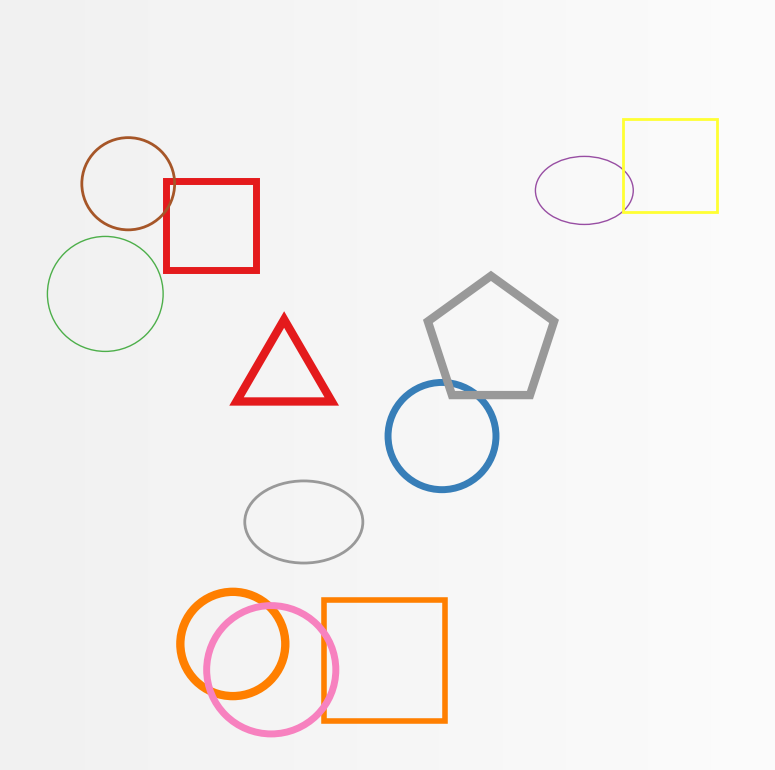[{"shape": "triangle", "thickness": 3, "radius": 0.35, "center": [0.367, 0.514]}, {"shape": "square", "thickness": 2.5, "radius": 0.29, "center": [0.273, 0.708]}, {"shape": "circle", "thickness": 2.5, "radius": 0.35, "center": [0.57, 0.434]}, {"shape": "circle", "thickness": 0.5, "radius": 0.37, "center": [0.136, 0.618]}, {"shape": "oval", "thickness": 0.5, "radius": 0.32, "center": [0.754, 0.753]}, {"shape": "circle", "thickness": 3, "radius": 0.34, "center": [0.3, 0.164]}, {"shape": "square", "thickness": 2, "radius": 0.39, "center": [0.497, 0.142]}, {"shape": "square", "thickness": 1, "radius": 0.3, "center": [0.865, 0.785]}, {"shape": "circle", "thickness": 1, "radius": 0.3, "center": [0.165, 0.761]}, {"shape": "circle", "thickness": 2.5, "radius": 0.42, "center": [0.35, 0.13]}, {"shape": "pentagon", "thickness": 3, "radius": 0.43, "center": [0.634, 0.556]}, {"shape": "oval", "thickness": 1, "radius": 0.38, "center": [0.392, 0.322]}]